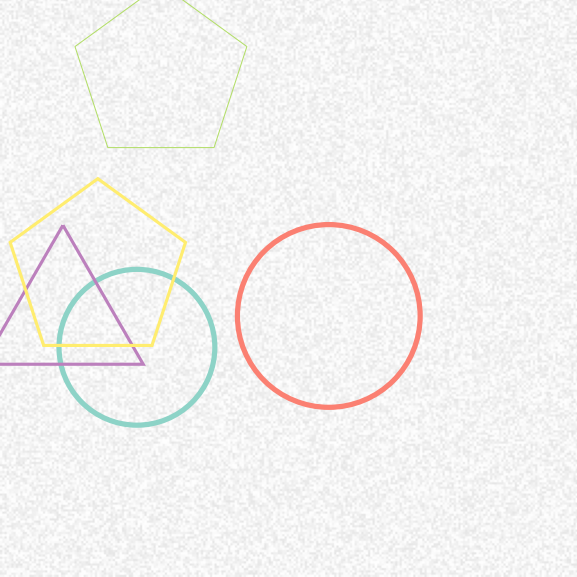[{"shape": "circle", "thickness": 2.5, "radius": 0.67, "center": [0.237, 0.398]}, {"shape": "circle", "thickness": 2.5, "radius": 0.79, "center": [0.569, 0.452]}, {"shape": "pentagon", "thickness": 0.5, "radius": 0.78, "center": [0.279, 0.87]}, {"shape": "triangle", "thickness": 1.5, "radius": 0.8, "center": [0.109, 0.449]}, {"shape": "pentagon", "thickness": 1.5, "radius": 0.8, "center": [0.169, 0.53]}]